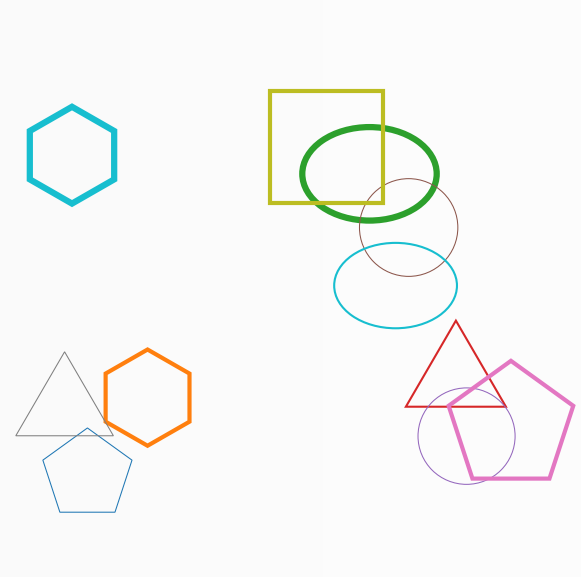[{"shape": "pentagon", "thickness": 0.5, "radius": 0.4, "center": [0.15, 0.177]}, {"shape": "hexagon", "thickness": 2, "radius": 0.42, "center": [0.254, 0.311]}, {"shape": "oval", "thickness": 3, "radius": 0.58, "center": [0.636, 0.698]}, {"shape": "triangle", "thickness": 1, "radius": 0.5, "center": [0.784, 0.345]}, {"shape": "circle", "thickness": 0.5, "radius": 0.42, "center": [0.803, 0.244]}, {"shape": "circle", "thickness": 0.5, "radius": 0.42, "center": [0.703, 0.605]}, {"shape": "pentagon", "thickness": 2, "radius": 0.56, "center": [0.879, 0.262]}, {"shape": "triangle", "thickness": 0.5, "radius": 0.48, "center": [0.111, 0.293]}, {"shape": "square", "thickness": 2, "radius": 0.49, "center": [0.562, 0.745]}, {"shape": "hexagon", "thickness": 3, "radius": 0.42, "center": [0.124, 0.73]}, {"shape": "oval", "thickness": 1, "radius": 0.53, "center": [0.681, 0.505]}]